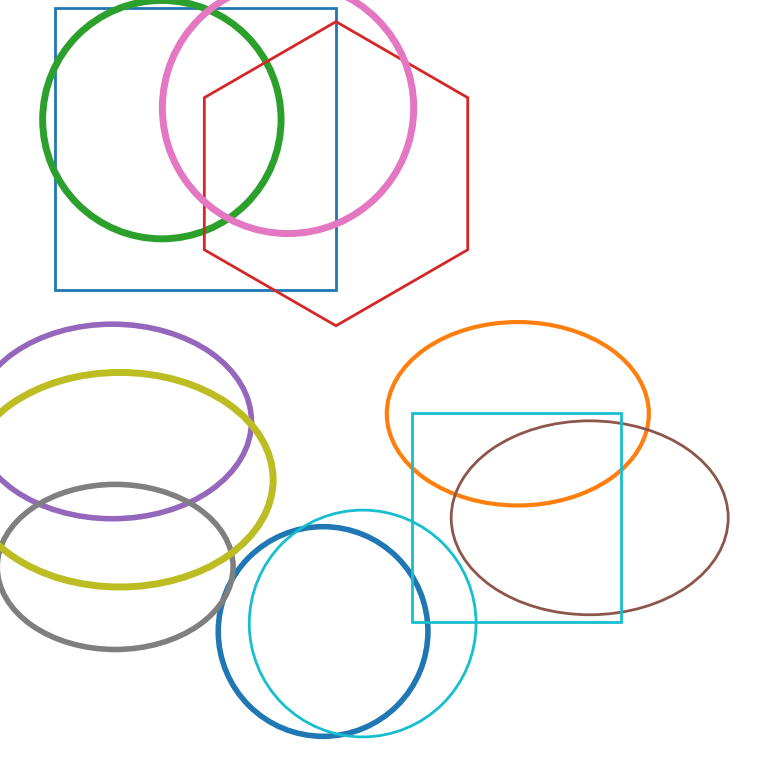[{"shape": "square", "thickness": 1, "radius": 0.91, "center": [0.254, 0.807]}, {"shape": "circle", "thickness": 2, "radius": 0.68, "center": [0.42, 0.18]}, {"shape": "oval", "thickness": 1.5, "radius": 0.85, "center": [0.672, 0.463]}, {"shape": "circle", "thickness": 2.5, "radius": 0.77, "center": [0.21, 0.845]}, {"shape": "hexagon", "thickness": 1, "radius": 0.99, "center": [0.436, 0.774]}, {"shape": "oval", "thickness": 2, "radius": 0.9, "center": [0.146, 0.453]}, {"shape": "oval", "thickness": 1, "radius": 0.9, "center": [0.766, 0.328]}, {"shape": "circle", "thickness": 2.5, "radius": 0.82, "center": [0.374, 0.86]}, {"shape": "oval", "thickness": 2, "radius": 0.77, "center": [0.15, 0.264]}, {"shape": "oval", "thickness": 2.5, "radius": 1.0, "center": [0.156, 0.377]}, {"shape": "circle", "thickness": 1, "radius": 0.74, "center": [0.471, 0.19]}, {"shape": "square", "thickness": 1, "radius": 0.68, "center": [0.671, 0.328]}]